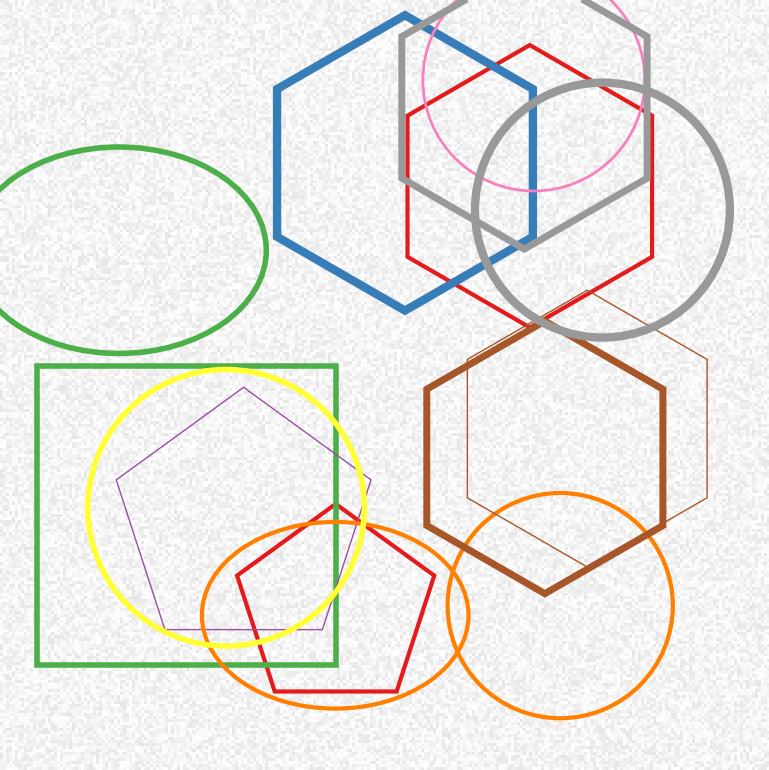[{"shape": "pentagon", "thickness": 1.5, "radius": 0.67, "center": [0.436, 0.211]}, {"shape": "hexagon", "thickness": 1.5, "radius": 0.92, "center": [0.688, 0.758]}, {"shape": "hexagon", "thickness": 3, "radius": 0.96, "center": [0.526, 0.788]}, {"shape": "square", "thickness": 2, "radius": 0.97, "center": [0.242, 0.33]}, {"shape": "oval", "thickness": 2, "radius": 0.96, "center": [0.154, 0.675]}, {"shape": "pentagon", "thickness": 0.5, "radius": 0.87, "center": [0.316, 0.323]}, {"shape": "circle", "thickness": 1.5, "radius": 0.73, "center": [0.728, 0.213]}, {"shape": "oval", "thickness": 1.5, "radius": 0.87, "center": [0.435, 0.201]}, {"shape": "circle", "thickness": 2, "radius": 0.9, "center": [0.294, 0.341]}, {"shape": "hexagon", "thickness": 2.5, "radius": 0.89, "center": [0.708, 0.406]}, {"shape": "hexagon", "thickness": 0.5, "radius": 0.9, "center": [0.763, 0.443]}, {"shape": "circle", "thickness": 1, "radius": 0.72, "center": [0.693, 0.896]}, {"shape": "circle", "thickness": 3, "radius": 0.83, "center": [0.782, 0.727]}, {"shape": "hexagon", "thickness": 2.5, "radius": 0.92, "center": [0.681, 0.861]}]